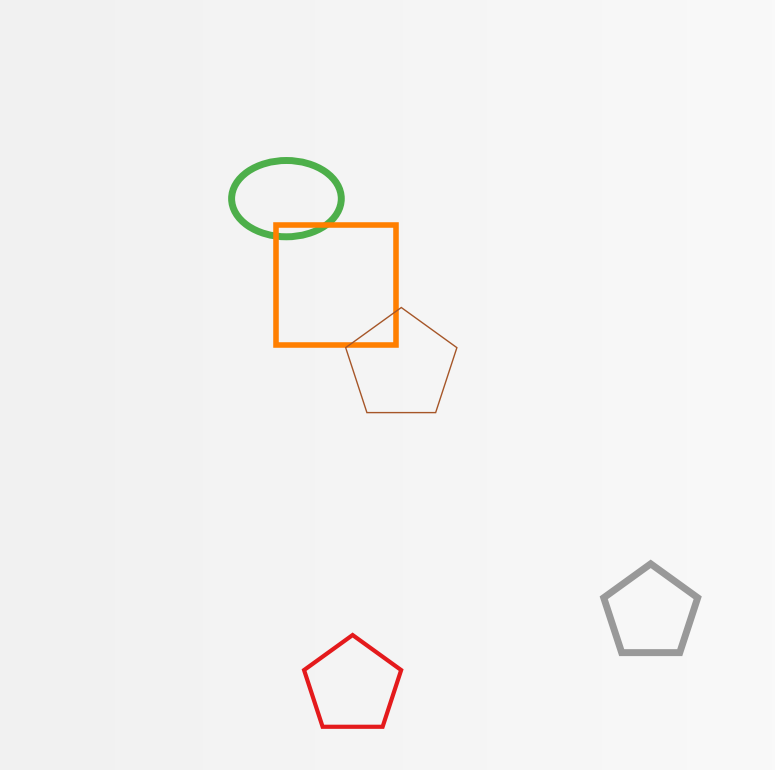[{"shape": "pentagon", "thickness": 1.5, "radius": 0.33, "center": [0.455, 0.109]}, {"shape": "oval", "thickness": 2.5, "radius": 0.35, "center": [0.37, 0.742]}, {"shape": "square", "thickness": 2, "radius": 0.39, "center": [0.434, 0.63]}, {"shape": "pentagon", "thickness": 0.5, "radius": 0.38, "center": [0.518, 0.525]}, {"shape": "pentagon", "thickness": 2.5, "radius": 0.32, "center": [0.84, 0.204]}]